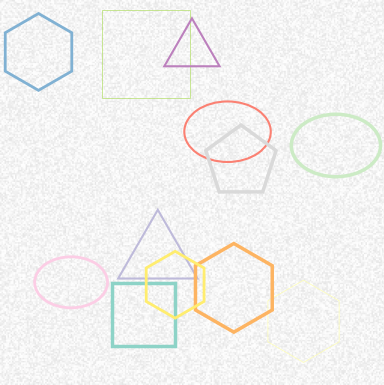[{"shape": "square", "thickness": 2.5, "radius": 0.41, "center": [0.373, 0.184]}, {"shape": "hexagon", "thickness": 0.5, "radius": 0.53, "center": [0.788, 0.165]}, {"shape": "triangle", "thickness": 1.5, "radius": 0.59, "center": [0.41, 0.336]}, {"shape": "oval", "thickness": 1.5, "radius": 0.56, "center": [0.591, 0.658]}, {"shape": "hexagon", "thickness": 2, "radius": 0.5, "center": [0.1, 0.865]}, {"shape": "hexagon", "thickness": 2.5, "radius": 0.58, "center": [0.607, 0.252]}, {"shape": "square", "thickness": 0.5, "radius": 0.57, "center": [0.38, 0.859]}, {"shape": "oval", "thickness": 2, "radius": 0.47, "center": [0.185, 0.267]}, {"shape": "pentagon", "thickness": 2.5, "radius": 0.48, "center": [0.626, 0.579]}, {"shape": "triangle", "thickness": 1.5, "radius": 0.41, "center": [0.499, 0.869]}, {"shape": "oval", "thickness": 2.5, "radius": 0.58, "center": [0.873, 0.622]}, {"shape": "hexagon", "thickness": 2, "radius": 0.43, "center": [0.455, 0.26]}]